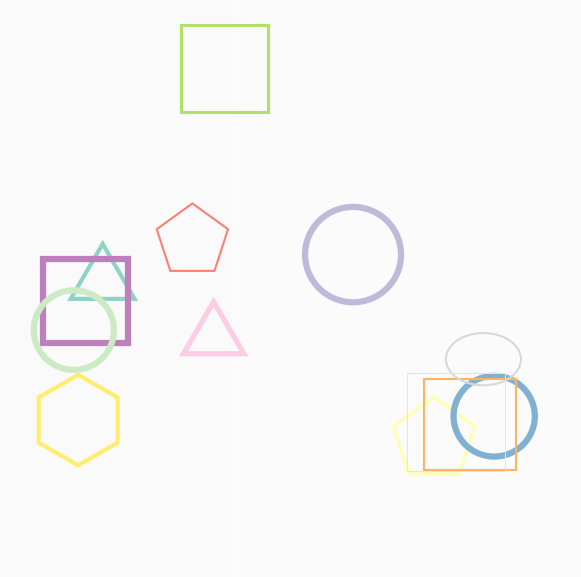[{"shape": "triangle", "thickness": 2, "radius": 0.32, "center": [0.177, 0.513]}, {"shape": "pentagon", "thickness": 1.5, "radius": 0.37, "center": [0.747, 0.238]}, {"shape": "circle", "thickness": 3, "radius": 0.41, "center": [0.607, 0.558]}, {"shape": "pentagon", "thickness": 1, "radius": 0.32, "center": [0.331, 0.582]}, {"shape": "circle", "thickness": 3, "radius": 0.35, "center": [0.85, 0.278]}, {"shape": "square", "thickness": 1, "radius": 0.39, "center": [0.809, 0.264]}, {"shape": "square", "thickness": 1.5, "radius": 0.37, "center": [0.386, 0.881]}, {"shape": "triangle", "thickness": 2.5, "radius": 0.3, "center": [0.367, 0.417]}, {"shape": "oval", "thickness": 1, "radius": 0.32, "center": [0.832, 0.377]}, {"shape": "square", "thickness": 3, "radius": 0.37, "center": [0.148, 0.478]}, {"shape": "circle", "thickness": 3, "radius": 0.34, "center": [0.127, 0.428]}, {"shape": "square", "thickness": 0.5, "radius": 0.42, "center": [0.784, 0.268]}, {"shape": "hexagon", "thickness": 2, "radius": 0.39, "center": [0.134, 0.272]}]